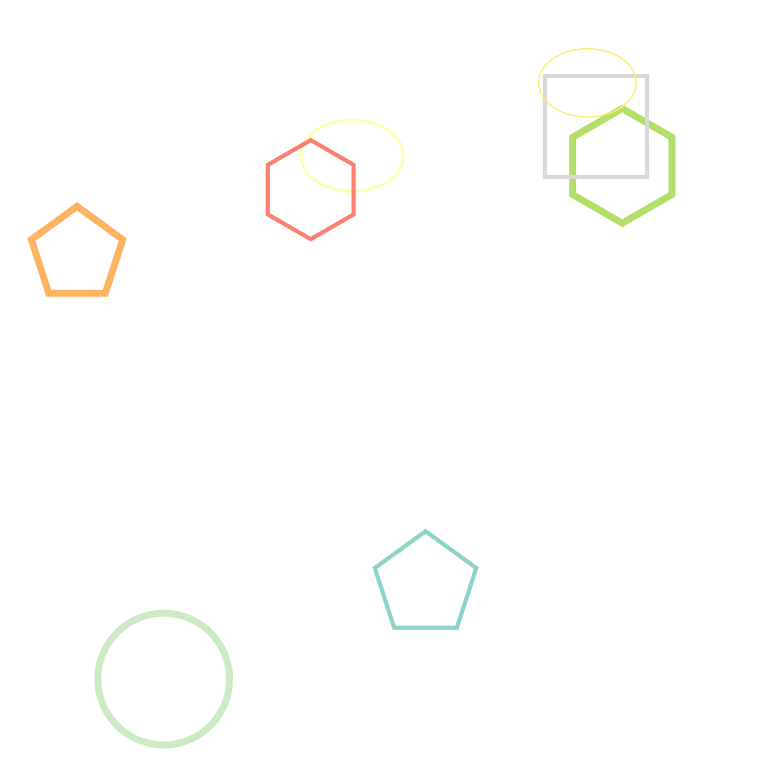[{"shape": "pentagon", "thickness": 1.5, "radius": 0.35, "center": [0.553, 0.241]}, {"shape": "oval", "thickness": 1, "radius": 0.33, "center": [0.457, 0.798]}, {"shape": "hexagon", "thickness": 1.5, "radius": 0.32, "center": [0.404, 0.754]}, {"shape": "pentagon", "thickness": 2.5, "radius": 0.31, "center": [0.1, 0.67]}, {"shape": "hexagon", "thickness": 2.5, "radius": 0.37, "center": [0.808, 0.785]}, {"shape": "square", "thickness": 1.5, "radius": 0.33, "center": [0.774, 0.836]}, {"shape": "circle", "thickness": 2.5, "radius": 0.43, "center": [0.213, 0.118]}, {"shape": "oval", "thickness": 0.5, "radius": 0.32, "center": [0.763, 0.892]}]